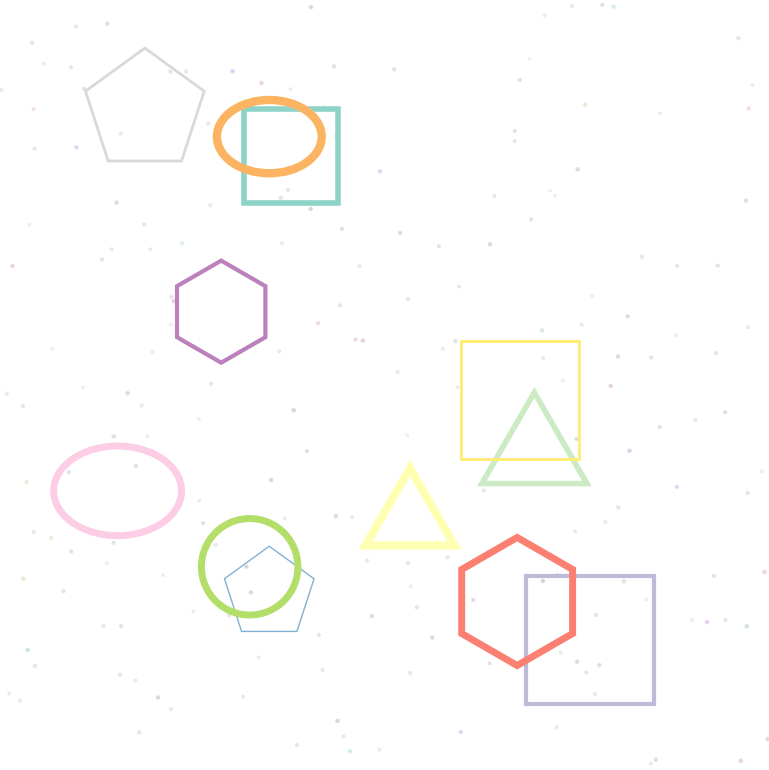[{"shape": "square", "thickness": 2, "radius": 0.3, "center": [0.378, 0.797]}, {"shape": "triangle", "thickness": 3, "radius": 0.33, "center": [0.532, 0.325]}, {"shape": "square", "thickness": 1.5, "radius": 0.41, "center": [0.766, 0.169]}, {"shape": "hexagon", "thickness": 2.5, "radius": 0.42, "center": [0.672, 0.219]}, {"shape": "pentagon", "thickness": 0.5, "radius": 0.31, "center": [0.35, 0.229]}, {"shape": "oval", "thickness": 3, "radius": 0.34, "center": [0.35, 0.823]}, {"shape": "circle", "thickness": 2.5, "radius": 0.31, "center": [0.324, 0.264]}, {"shape": "oval", "thickness": 2.5, "radius": 0.42, "center": [0.153, 0.363]}, {"shape": "pentagon", "thickness": 1, "radius": 0.41, "center": [0.188, 0.856]}, {"shape": "hexagon", "thickness": 1.5, "radius": 0.33, "center": [0.287, 0.595]}, {"shape": "triangle", "thickness": 2, "radius": 0.39, "center": [0.694, 0.411]}, {"shape": "square", "thickness": 1, "radius": 0.38, "center": [0.676, 0.481]}]